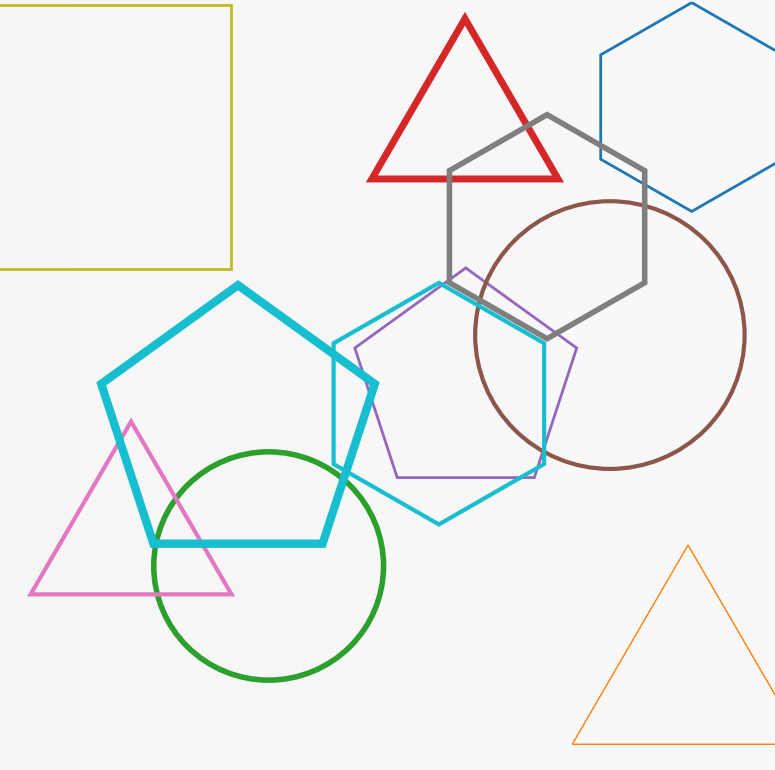[{"shape": "hexagon", "thickness": 1, "radius": 0.68, "center": [0.893, 0.861]}, {"shape": "triangle", "thickness": 0.5, "radius": 0.86, "center": [0.888, 0.12]}, {"shape": "circle", "thickness": 2, "radius": 0.74, "center": [0.347, 0.265]}, {"shape": "triangle", "thickness": 2.5, "radius": 0.69, "center": [0.6, 0.837]}, {"shape": "pentagon", "thickness": 1, "radius": 0.75, "center": [0.601, 0.502]}, {"shape": "circle", "thickness": 1.5, "radius": 0.87, "center": [0.787, 0.565]}, {"shape": "triangle", "thickness": 1.5, "radius": 0.75, "center": [0.169, 0.303]}, {"shape": "hexagon", "thickness": 2, "radius": 0.73, "center": [0.706, 0.706]}, {"shape": "square", "thickness": 1, "radius": 0.86, "center": [0.127, 0.822]}, {"shape": "hexagon", "thickness": 1.5, "radius": 0.78, "center": [0.566, 0.476]}, {"shape": "pentagon", "thickness": 3, "radius": 0.93, "center": [0.307, 0.444]}]